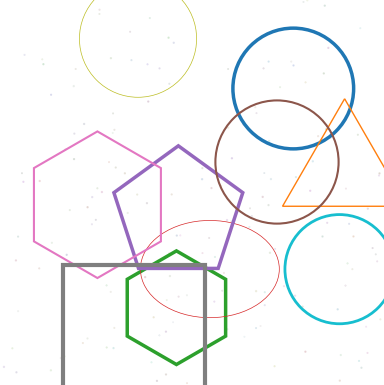[{"shape": "circle", "thickness": 2.5, "radius": 0.78, "center": [0.762, 0.77]}, {"shape": "triangle", "thickness": 1, "radius": 0.93, "center": [0.895, 0.557]}, {"shape": "hexagon", "thickness": 2.5, "radius": 0.74, "center": [0.458, 0.201]}, {"shape": "oval", "thickness": 0.5, "radius": 0.9, "center": [0.545, 0.301]}, {"shape": "pentagon", "thickness": 2.5, "radius": 0.88, "center": [0.463, 0.445]}, {"shape": "circle", "thickness": 1.5, "radius": 0.8, "center": [0.719, 0.579]}, {"shape": "hexagon", "thickness": 1.5, "radius": 0.95, "center": [0.253, 0.468]}, {"shape": "square", "thickness": 3, "radius": 0.92, "center": [0.348, 0.128]}, {"shape": "circle", "thickness": 0.5, "radius": 0.76, "center": [0.358, 0.899]}, {"shape": "circle", "thickness": 2, "radius": 0.71, "center": [0.882, 0.301]}]